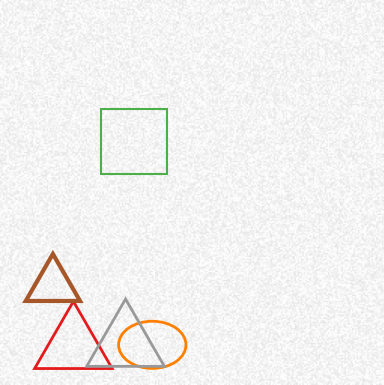[{"shape": "triangle", "thickness": 2, "radius": 0.58, "center": [0.191, 0.101]}, {"shape": "square", "thickness": 1.5, "radius": 0.43, "center": [0.349, 0.632]}, {"shape": "oval", "thickness": 2, "radius": 0.44, "center": [0.396, 0.104]}, {"shape": "triangle", "thickness": 3, "radius": 0.41, "center": [0.137, 0.259]}, {"shape": "triangle", "thickness": 2, "radius": 0.58, "center": [0.326, 0.107]}]